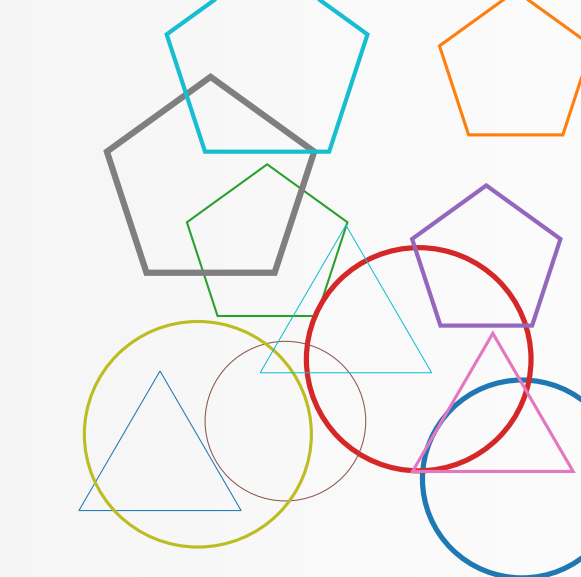[{"shape": "triangle", "thickness": 0.5, "radius": 0.81, "center": [0.275, 0.196]}, {"shape": "circle", "thickness": 2.5, "radius": 0.86, "center": [0.898, 0.17]}, {"shape": "pentagon", "thickness": 1.5, "radius": 0.69, "center": [0.887, 0.877]}, {"shape": "pentagon", "thickness": 1, "radius": 0.73, "center": [0.46, 0.569]}, {"shape": "circle", "thickness": 2.5, "radius": 0.97, "center": [0.72, 0.377]}, {"shape": "pentagon", "thickness": 2, "radius": 0.67, "center": [0.837, 0.544]}, {"shape": "circle", "thickness": 0.5, "radius": 0.69, "center": [0.491, 0.27]}, {"shape": "triangle", "thickness": 1.5, "radius": 0.8, "center": [0.848, 0.263]}, {"shape": "pentagon", "thickness": 3, "radius": 0.94, "center": [0.362, 0.679]}, {"shape": "circle", "thickness": 1.5, "radius": 0.98, "center": [0.34, 0.247]}, {"shape": "pentagon", "thickness": 2, "radius": 0.91, "center": [0.459, 0.883]}, {"shape": "triangle", "thickness": 0.5, "radius": 0.85, "center": [0.595, 0.439]}]